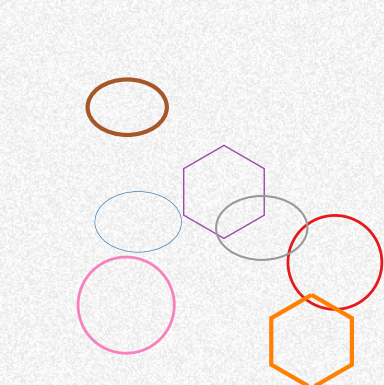[{"shape": "circle", "thickness": 2, "radius": 0.61, "center": [0.87, 0.318]}, {"shape": "oval", "thickness": 0.5, "radius": 0.56, "center": [0.359, 0.424]}, {"shape": "hexagon", "thickness": 1, "radius": 0.6, "center": [0.582, 0.502]}, {"shape": "hexagon", "thickness": 3, "radius": 0.6, "center": [0.809, 0.113]}, {"shape": "oval", "thickness": 3, "radius": 0.51, "center": [0.33, 0.722]}, {"shape": "circle", "thickness": 2, "radius": 0.62, "center": [0.328, 0.207]}, {"shape": "oval", "thickness": 1.5, "radius": 0.59, "center": [0.68, 0.408]}]